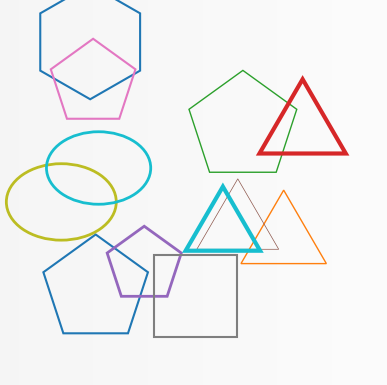[{"shape": "pentagon", "thickness": 1.5, "radius": 0.71, "center": [0.247, 0.249]}, {"shape": "hexagon", "thickness": 1.5, "radius": 0.74, "center": [0.233, 0.891]}, {"shape": "triangle", "thickness": 1, "radius": 0.64, "center": [0.732, 0.379]}, {"shape": "pentagon", "thickness": 1, "radius": 0.73, "center": [0.627, 0.671]}, {"shape": "triangle", "thickness": 3, "radius": 0.64, "center": [0.781, 0.666]}, {"shape": "pentagon", "thickness": 2, "radius": 0.5, "center": [0.372, 0.312]}, {"shape": "triangle", "thickness": 0.5, "radius": 0.61, "center": [0.614, 0.414]}, {"shape": "pentagon", "thickness": 1.5, "radius": 0.57, "center": [0.24, 0.784]}, {"shape": "square", "thickness": 1.5, "radius": 0.53, "center": [0.504, 0.232]}, {"shape": "oval", "thickness": 2, "radius": 0.71, "center": [0.158, 0.476]}, {"shape": "triangle", "thickness": 3, "radius": 0.55, "center": [0.575, 0.404]}, {"shape": "oval", "thickness": 2, "radius": 0.67, "center": [0.254, 0.564]}]